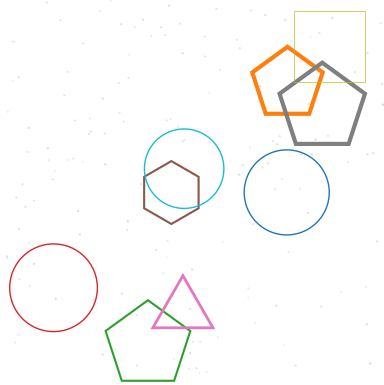[{"shape": "circle", "thickness": 1, "radius": 0.55, "center": [0.745, 0.5]}, {"shape": "pentagon", "thickness": 3, "radius": 0.48, "center": [0.747, 0.782]}, {"shape": "pentagon", "thickness": 1.5, "radius": 0.58, "center": [0.384, 0.105]}, {"shape": "circle", "thickness": 1, "radius": 0.57, "center": [0.139, 0.253]}, {"shape": "hexagon", "thickness": 1.5, "radius": 0.41, "center": [0.445, 0.5]}, {"shape": "triangle", "thickness": 2, "radius": 0.45, "center": [0.475, 0.194]}, {"shape": "pentagon", "thickness": 3, "radius": 0.58, "center": [0.837, 0.721]}, {"shape": "square", "thickness": 0.5, "radius": 0.46, "center": [0.855, 0.879]}, {"shape": "circle", "thickness": 1, "radius": 0.52, "center": [0.478, 0.562]}]